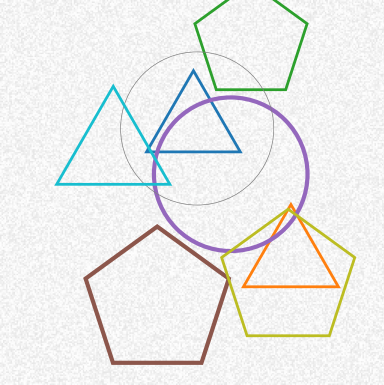[{"shape": "triangle", "thickness": 2, "radius": 0.7, "center": [0.502, 0.676]}, {"shape": "triangle", "thickness": 2, "radius": 0.71, "center": [0.756, 0.326]}, {"shape": "pentagon", "thickness": 2, "radius": 0.77, "center": [0.652, 0.891]}, {"shape": "circle", "thickness": 3, "radius": 1.0, "center": [0.599, 0.547]}, {"shape": "pentagon", "thickness": 3, "radius": 0.98, "center": [0.408, 0.216]}, {"shape": "circle", "thickness": 0.5, "radius": 0.99, "center": [0.512, 0.666]}, {"shape": "pentagon", "thickness": 2, "radius": 0.91, "center": [0.749, 0.275]}, {"shape": "triangle", "thickness": 2, "radius": 0.85, "center": [0.294, 0.606]}]